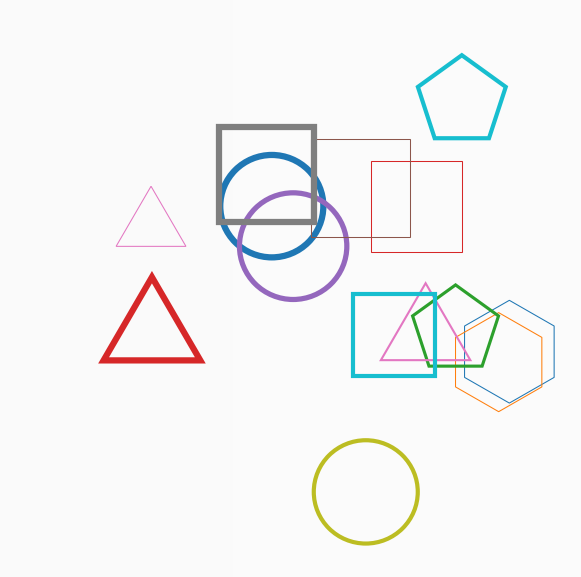[{"shape": "hexagon", "thickness": 0.5, "radius": 0.44, "center": [0.876, 0.39]}, {"shape": "circle", "thickness": 3, "radius": 0.44, "center": [0.468, 0.642]}, {"shape": "hexagon", "thickness": 0.5, "radius": 0.43, "center": [0.858, 0.372]}, {"shape": "pentagon", "thickness": 1.5, "radius": 0.39, "center": [0.784, 0.428]}, {"shape": "square", "thickness": 0.5, "radius": 0.39, "center": [0.716, 0.642]}, {"shape": "triangle", "thickness": 3, "radius": 0.48, "center": [0.261, 0.423]}, {"shape": "circle", "thickness": 2.5, "radius": 0.46, "center": [0.504, 0.573]}, {"shape": "square", "thickness": 0.5, "radius": 0.42, "center": [0.62, 0.673]}, {"shape": "triangle", "thickness": 0.5, "radius": 0.35, "center": [0.26, 0.607]}, {"shape": "triangle", "thickness": 1, "radius": 0.44, "center": [0.732, 0.42]}, {"shape": "square", "thickness": 3, "radius": 0.41, "center": [0.458, 0.697]}, {"shape": "circle", "thickness": 2, "radius": 0.45, "center": [0.629, 0.147]}, {"shape": "pentagon", "thickness": 2, "radius": 0.4, "center": [0.795, 0.824]}, {"shape": "square", "thickness": 2, "radius": 0.36, "center": [0.678, 0.419]}]